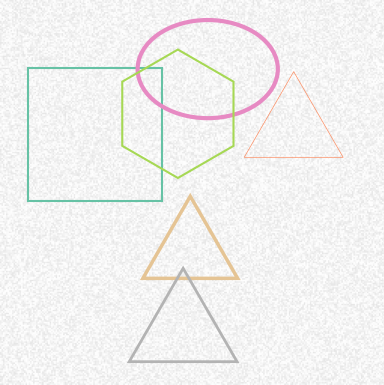[{"shape": "square", "thickness": 1.5, "radius": 0.86, "center": [0.247, 0.652]}, {"shape": "triangle", "thickness": 0.5, "radius": 0.74, "center": [0.763, 0.666]}, {"shape": "oval", "thickness": 3, "radius": 0.91, "center": [0.54, 0.821]}, {"shape": "hexagon", "thickness": 1.5, "radius": 0.83, "center": [0.462, 0.704]}, {"shape": "triangle", "thickness": 2.5, "radius": 0.71, "center": [0.494, 0.348]}, {"shape": "triangle", "thickness": 2, "radius": 0.81, "center": [0.476, 0.141]}]